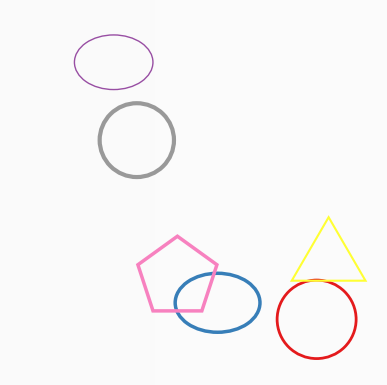[{"shape": "circle", "thickness": 2, "radius": 0.51, "center": [0.817, 0.171]}, {"shape": "oval", "thickness": 2.5, "radius": 0.55, "center": [0.561, 0.214]}, {"shape": "oval", "thickness": 1, "radius": 0.51, "center": [0.293, 0.838]}, {"shape": "triangle", "thickness": 1.5, "radius": 0.55, "center": [0.848, 0.326]}, {"shape": "pentagon", "thickness": 2.5, "radius": 0.54, "center": [0.458, 0.279]}, {"shape": "circle", "thickness": 3, "radius": 0.48, "center": [0.353, 0.636]}]